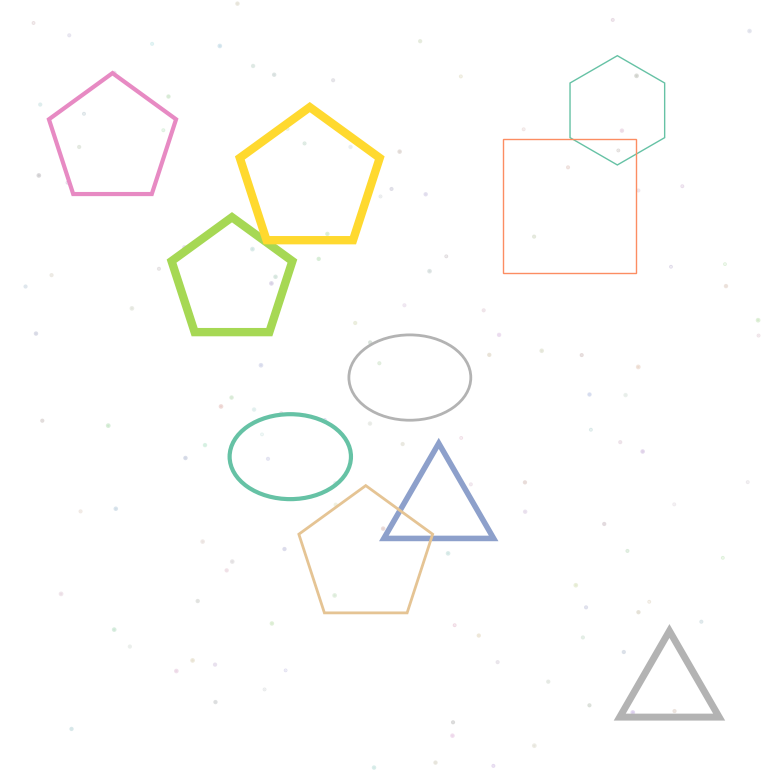[{"shape": "hexagon", "thickness": 0.5, "radius": 0.35, "center": [0.802, 0.857]}, {"shape": "oval", "thickness": 1.5, "radius": 0.39, "center": [0.377, 0.407]}, {"shape": "square", "thickness": 0.5, "radius": 0.43, "center": [0.739, 0.732]}, {"shape": "triangle", "thickness": 2, "radius": 0.41, "center": [0.57, 0.342]}, {"shape": "pentagon", "thickness": 1.5, "radius": 0.43, "center": [0.146, 0.818]}, {"shape": "pentagon", "thickness": 3, "radius": 0.41, "center": [0.301, 0.635]}, {"shape": "pentagon", "thickness": 3, "radius": 0.48, "center": [0.402, 0.765]}, {"shape": "pentagon", "thickness": 1, "radius": 0.46, "center": [0.475, 0.278]}, {"shape": "triangle", "thickness": 2.5, "radius": 0.37, "center": [0.869, 0.106]}, {"shape": "oval", "thickness": 1, "radius": 0.4, "center": [0.532, 0.51]}]